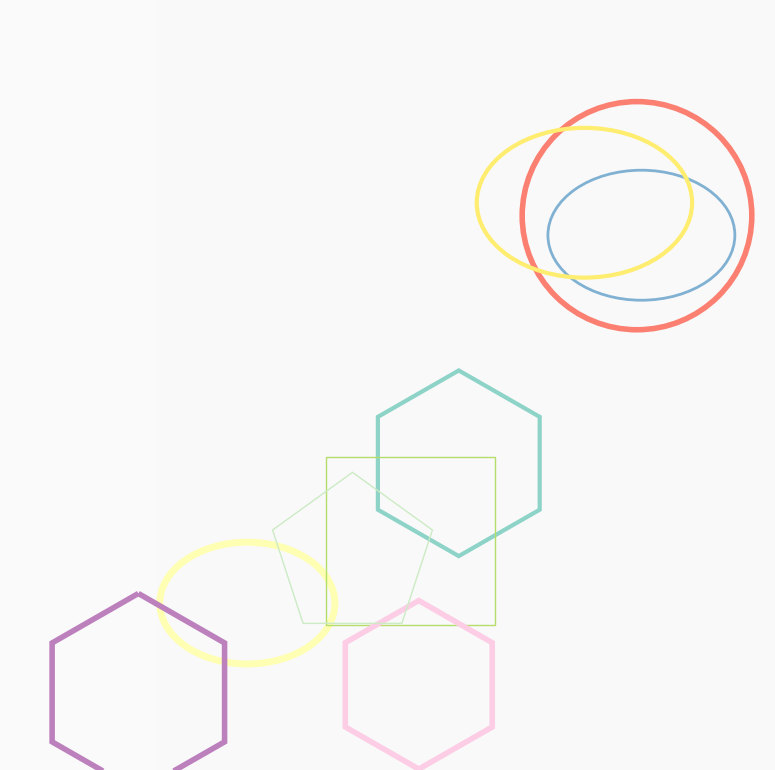[{"shape": "hexagon", "thickness": 1.5, "radius": 0.6, "center": [0.592, 0.398]}, {"shape": "oval", "thickness": 2.5, "radius": 0.56, "center": [0.319, 0.217]}, {"shape": "circle", "thickness": 2, "radius": 0.74, "center": [0.822, 0.72]}, {"shape": "oval", "thickness": 1, "radius": 0.6, "center": [0.828, 0.695]}, {"shape": "square", "thickness": 0.5, "radius": 0.54, "center": [0.53, 0.297]}, {"shape": "hexagon", "thickness": 2, "radius": 0.55, "center": [0.54, 0.111]}, {"shape": "hexagon", "thickness": 2, "radius": 0.64, "center": [0.179, 0.101]}, {"shape": "pentagon", "thickness": 0.5, "radius": 0.54, "center": [0.455, 0.278]}, {"shape": "oval", "thickness": 1.5, "radius": 0.69, "center": [0.754, 0.737]}]